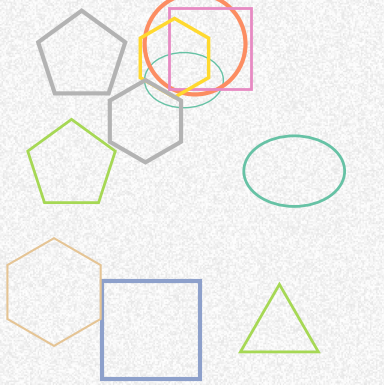[{"shape": "oval", "thickness": 1, "radius": 0.51, "center": [0.478, 0.792]}, {"shape": "oval", "thickness": 2, "radius": 0.65, "center": [0.764, 0.555]}, {"shape": "circle", "thickness": 3, "radius": 0.65, "center": [0.507, 0.886]}, {"shape": "square", "thickness": 3, "radius": 0.64, "center": [0.392, 0.142]}, {"shape": "square", "thickness": 2, "radius": 0.53, "center": [0.546, 0.874]}, {"shape": "pentagon", "thickness": 2, "radius": 0.6, "center": [0.186, 0.57]}, {"shape": "triangle", "thickness": 2, "radius": 0.58, "center": [0.726, 0.144]}, {"shape": "hexagon", "thickness": 2.5, "radius": 0.51, "center": [0.453, 0.85]}, {"shape": "hexagon", "thickness": 1.5, "radius": 0.7, "center": [0.14, 0.241]}, {"shape": "pentagon", "thickness": 3, "radius": 0.59, "center": [0.212, 0.854]}, {"shape": "hexagon", "thickness": 3, "radius": 0.53, "center": [0.378, 0.685]}]